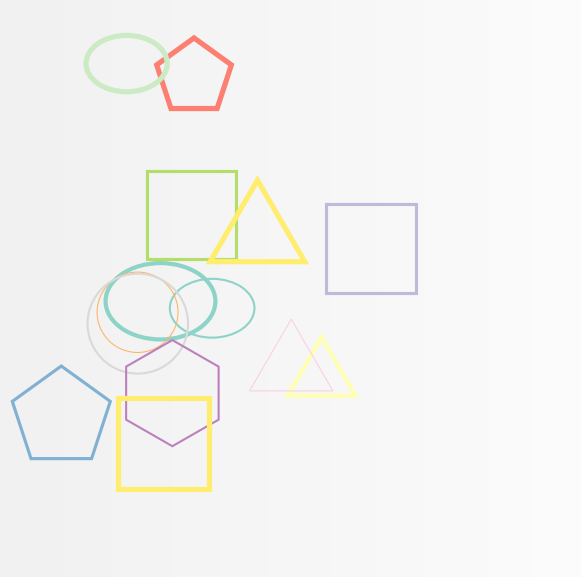[{"shape": "oval", "thickness": 2, "radius": 0.47, "center": [0.276, 0.477]}, {"shape": "oval", "thickness": 1, "radius": 0.36, "center": [0.365, 0.465]}, {"shape": "triangle", "thickness": 2, "radius": 0.34, "center": [0.553, 0.348]}, {"shape": "square", "thickness": 1.5, "radius": 0.39, "center": [0.638, 0.569]}, {"shape": "pentagon", "thickness": 2.5, "radius": 0.34, "center": [0.334, 0.866]}, {"shape": "pentagon", "thickness": 1.5, "radius": 0.44, "center": [0.105, 0.277]}, {"shape": "circle", "thickness": 0.5, "radius": 0.35, "center": [0.237, 0.458]}, {"shape": "square", "thickness": 1.5, "radius": 0.38, "center": [0.329, 0.627]}, {"shape": "triangle", "thickness": 0.5, "radius": 0.41, "center": [0.501, 0.364]}, {"shape": "circle", "thickness": 1, "radius": 0.43, "center": [0.237, 0.439]}, {"shape": "hexagon", "thickness": 1, "radius": 0.46, "center": [0.297, 0.318]}, {"shape": "oval", "thickness": 2.5, "radius": 0.35, "center": [0.218, 0.889]}, {"shape": "square", "thickness": 2.5, "radius": 0.39, "center": [0.282, 0.231]}, {"shape": "triangle", "thickness": 2.5, "radius": 0.47, "center": [0.443, 0.593]}]